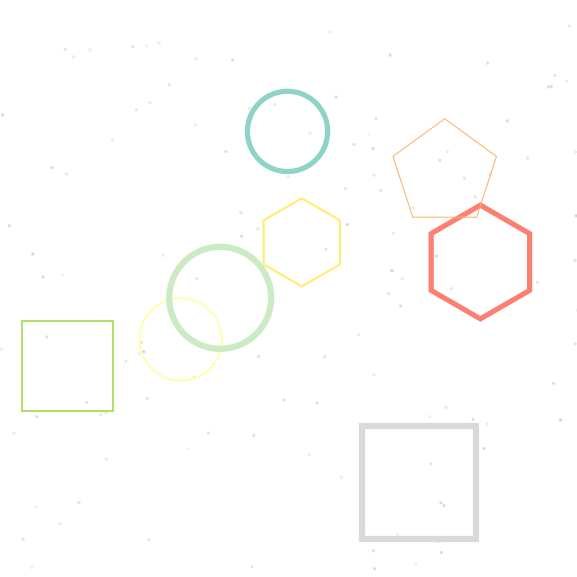[{"shape": "circle", "thickness": 2.5, "radius": 0.35, "center": [0.498, 0.772]}, {"shape": "circle", "thickness": 1, "radius": 0.36, "center": [0.313, 0.411]}, {"shape": "hexagon", "thickness": 2.5, "radius": 0.49, "center": [0.832, 0.545]}, {"shape": "pentagon", "thickness": 0.5, "radius": 0.47, "center": [0.77, 0.699]}, {"shape": "square", "thickness": 1, "radius": 0.39, "center": [0.117, 0.365]}, {"shape": "square", "thickness": 3, "radius": 0.49, "center": [0.725, 0.163]}, {"shape": "circle", "thickness": 3, "radius": 0.44, "center": [0.381, 0.483]}, {"shape": "hexagon", "thickness": 1, "radius": 0.38, "center": [0.523, 0.579]}]